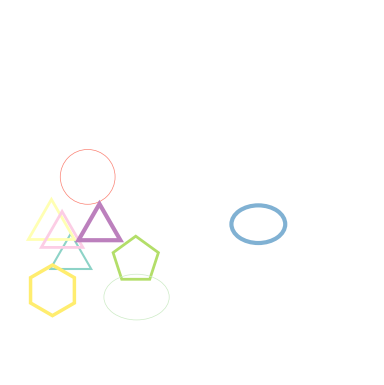[{"shape": "triangle", "thickness": 1.5, "radius": 0.31, "center": [0.184, 0.332]}, {"shape": "triangle", "thickness": 2, "radius": 0.35, "center": [0.134, 0.413]}, {"shape": "circle", "thickness": 0.5, "radius": 0.36, "center": [0.228, 0.541]}, {"shape": "oval", "thickness": 3, "radius": 0.35, "center": [0.671, 0.418]}, {"shape": "pentagon", "thickness": 2, "radius": 0.31, "center": [0.353, 0.325]}, {"shape": "triangle", "thickness": 2, "radius": 0.31, "center": [0.161, 0.389]}, {"shape": "triangle", "thickness": 3, "radius": 0.31, "center": [0.258, 0.407]}, {"shape": "oval", "thickness": 0.5, "radius": 0.42, "center": [0.355, 0.228]}, {"shape": "hexagon", "thickness": 2.5, "radius": 0.33, "center": [0.136, 0.246]}]